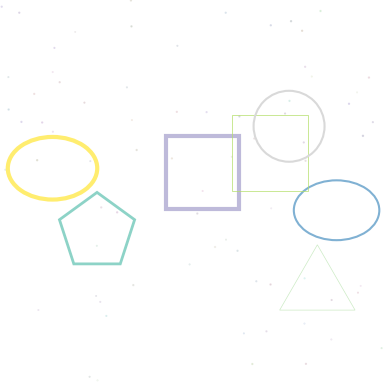[{"shape": "pentagon", "thickness": 2, "radius": 0.51, "center": [0.252, 0.398]}, {"shape": "square", "thickness": 3, "radius": 0.48, "center": [0.526, 0.552]}, {"shape": "oval", "thickness": 1.5, "radius": 0.56, "center": [0.874, 0.454]}, {"shape": "square", "thickness": 0.5, "radius": 0.5, "center": [0.702, 0.602]}, {"shape": "circle", "thickness": 1.5, "radius": 0.46, "center": [0.751, 0.672]}, {"shape": "triangle", "thickness": 0.5, "radius": 0.57, "center": [0.824, 0.251]}, {"shape": "oval", "thickness": 3, "radius": 0.58, "center": [0.136, 0.563]}]